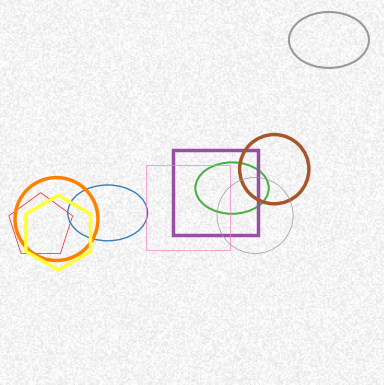[{"shape": "pentagon", "thickness": 0.5, "radius": 0.44, "center": [0.106, 0.412]}, {"shape": "oval", "thickness": 1, "radius": 0.52, "center": [0.28, 0.447]}, {"shape": "oval", "thickness": 1.5, "radius": 0.48, "center": [0.603, 0.511]}, {"shape": "square", "thickness": 2.5, "radius": 0.55, "center": [0.559, 0.501]}, {"shape": "circle", "thickness": 2.5, "radius": 0.54, "center": [0.147, 0.431]}, {"shape": "hexagon", "thickness": 2.5, "radius": 0.48, "center": [0.151, 0.396]}, {"shape": "circle", "thickness": 2.5, "radius": 0.45, "center": [0.712, 0.561]}, {"shape": "square", "thickness": 0.5, "radius": 0.55, "center": [0.489, 0.461]}, {"shape": "oval", "thickness": 1.5, "radius": 0.52, "center": [0.854, 0.896]}, {"shape": "circle", "thickness": 0.5, "radius": 0.49, "center": [0.663, 0.44]}]